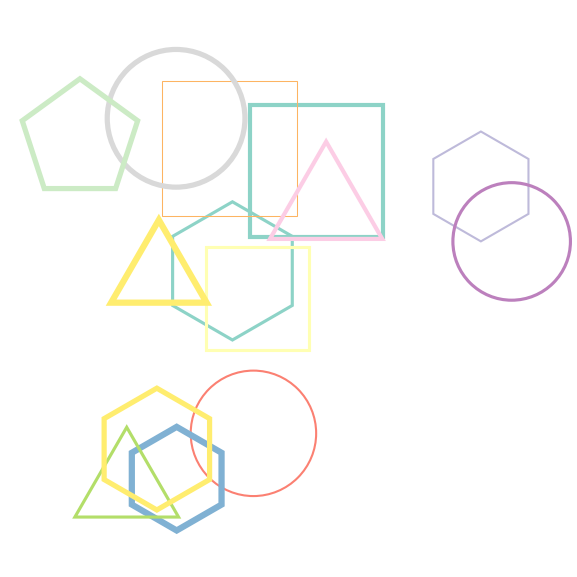[{"shape": "square", "thickness": 2, "radius": 0.58, "center": [0.548, 0.703]}, {"shape": "hexagon", "thickness": 1.5, "radius": 0.6, "center": [0.402, 0.53]}, {"shape": "square", "thickness": 1.5, "radius": 0.45, "center": [0.446, 0.483]}, {"shape": "hexagon", "thickness": 1, "radius": 0.48, "center": [0.833, 0.676]}, {"shape": "circle", "thickness": 1, "radius": 0.54, "center": [0.439, 0.249]}, {"shape": "hexagon", "thickness": 3, "radius": 0.45, "center": [0.306, 0.17]}, {"shape": "square", "thickness": 0.5, "radius": 0.59, "center": [0.397, 0.742]}, {"shape": "triangle", "thickness": 1.5, "radius": 0.52, "center": [0.219, 0.156]}, {"shape": "triangle", "thickness": 2, "radius": 0.56, "center": [0.565, 0.642]}, {"shape": "circle", "thickness": 2.5, "radius": 0.6, "center": [0.305, 0.794]}, {"shape": "circle", "thickness": 1.5, "radius": 0.51, "center": [0.886, 0.581]}, {"shape": "pentagon", "thickness": 2.5, "radius": 0.53, "center": [0.138, 0.758]}, {"shape": "triangle", "thickness": 3, "radius": 0.48, "center": [0.275, 0.523]}, {"shape": "hexagon", "thickness": 2.5, "radius": 0.53, "center": [0.272, 0.222]}]